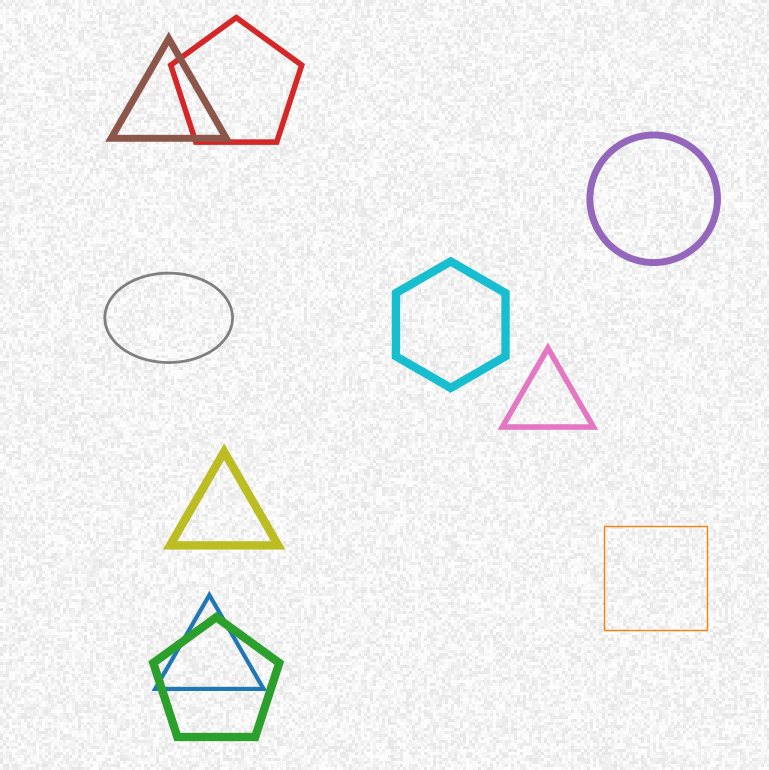[{"shape": "triangle", "thickness": 1.5, "radius": 0.41, "center": [0.272, 0.146]}, {"shape": "square", "thickness": 0.5, "radius": 0.34, "center": [0.851, 0.249]}, {"shape": "pentagon", "thickness": 3, "radius": 0.43, "center": [0.281, 0.112]}, {"shape": "pentagon", "thickness": 2, "radius": 0.45, "center": [0.307, 0.888]}, {"shape": "circle", "thickness": 2.5, "radius": 0.41, "center": [0.849, 0.742]}, {"shape": "triangle", "thickness": 2.5, "radius": 0.43, "center": [0.219, 0.864]}, {"shape": "triangle", "thickness": 2, "radius": 0.34, "center": [0.712, 0.48]}, {"shape": "oval", "thickness": 1, "radius": 0.41, "center": [0.219, 0.587]}, {"shape": "triangle", "thickness": 3, "radius": 0.41, "center": [0.291, 0.332]}, {"shape": "hexagon", "thickness": 3, "radius": 0.41, "center": [0.585, 0.578]}]